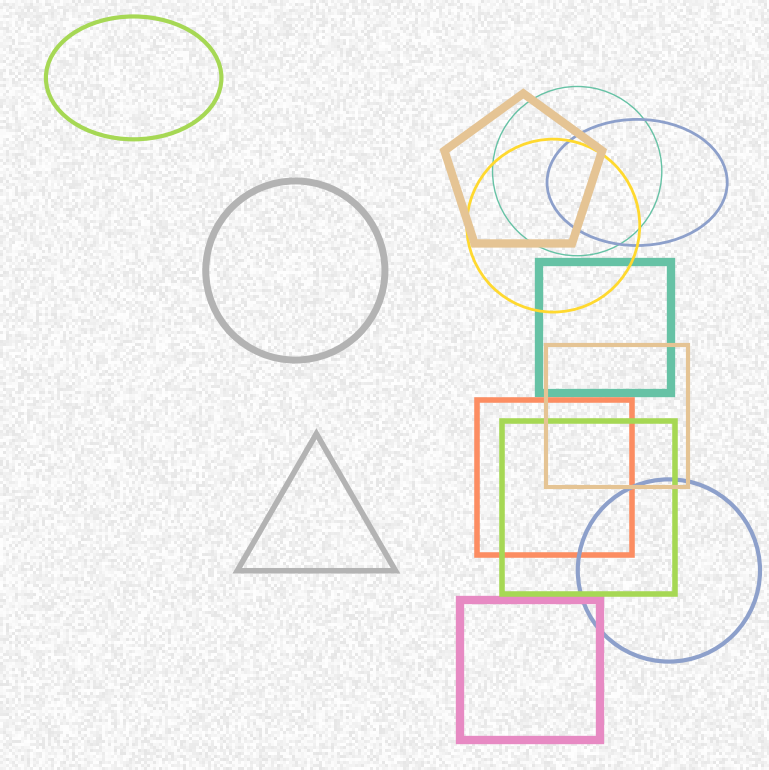[{"shape": "square", "thickness": 3, "radius": 0.43, "center": [0.786, 0.575]}, {"shape": "circle", "thickness": 0.5, "radius": 0.55, "center": [0.75, 0.778]}, {"shape": "square", "thickness": 2, "radius": 0.5, "center": [0.72, 0.38]}, {"shape": "circle", "thickness": 1.5, "radius": 0.59, "center": [0.869, 0.259]}, {"shape": "oval", "thickness": 1, "radius": 0.59, "center": [0.827, 0.763]}, {"shape": "square", "thickness": 3, "radius": 0.45, "center": [0.689, 0.13]}, {"shape": "oval", "thickness": 1.5, "radius": 0.57, "center": [0.174, 0.899]}, {"shape": "square", "thickness": 2, "radius": 0.56, "center": [0.764, 0.341]}, {"shape": "circle", "thickness": 1, "radius": 0.56, "center": [0.719, 0.707]}, {"shape": "square", "thickness": 1.5, "radius": 0.46, "center": [0.801, 0.459]}, {"shape": "pentagon", "thickness": 3, "radius": 0.54, "center": [0.68, 0.771]}, {"shape": "circle", "thickness": 2.5, "radius": 0.58, "center": [0.384, 0.649]}, {"shape": "triangle", "thickness": 2, "radius": 0.59, "center": [0.411, 0.318]}]